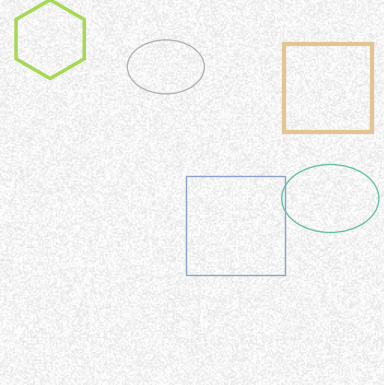[{"shape": "oval", "thickness": 1, "radius": 0.63, "center": [0.858, 0.484]}, {"shape": "square", "thickness": 1, "radius": 0.64, "center": [0.612, 0.415]}, {"shape": "hexagon", "thickness": 2.5, "radius": 0.51, "center": [0.13, 0.898]}, {"shape": "square", "thickness": 3, "radius": 0.58, "center": [0.852, 0.771]}, {"shape": "oval", "thickness": 1, "radius": 0.5, "center": [0.431, 0.826]}]